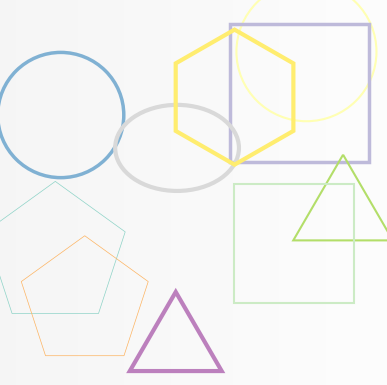[{"shape": "pentagon", "thickness": 0.5, "radius": 0.95, "center": [0.143, 0.339]}, {"shape": "circle", "thickness": 1.5, "radius": 0.9, "center": [0.791, 0.866]}, {"shape": "square", "thickness": 2.5, "radius": 0.9, "center": [0.773, 0.758]}, {"shape": "circle", "thickness": 2.5, "radius": 0.81, "center": [0.157, 0.701]}, {"shape": "pentagon", "thickness": 0.5, "radius": 0.86, "center": [0.219, 0.215]}, {"shape": "triangle", "thickness": 1.5, "radius": 0.74, "center": [0.885, 0.45]}, {"shape": "oval", "thickness": 3, "radius": 0.8, "center": [0.457, 0.616]}, {"shape": "triangle", "thickness": 3, "radius": 0.68, "center": [0.454, 0.105]}, {"shape": "square", "thickness": 1.5, "radius": 0.77, "center": [0.759, 0.368]}, {"shape": "hexagon", "thickness": 3, "radius": 0.88, "center": [0.605, 0.748]}]